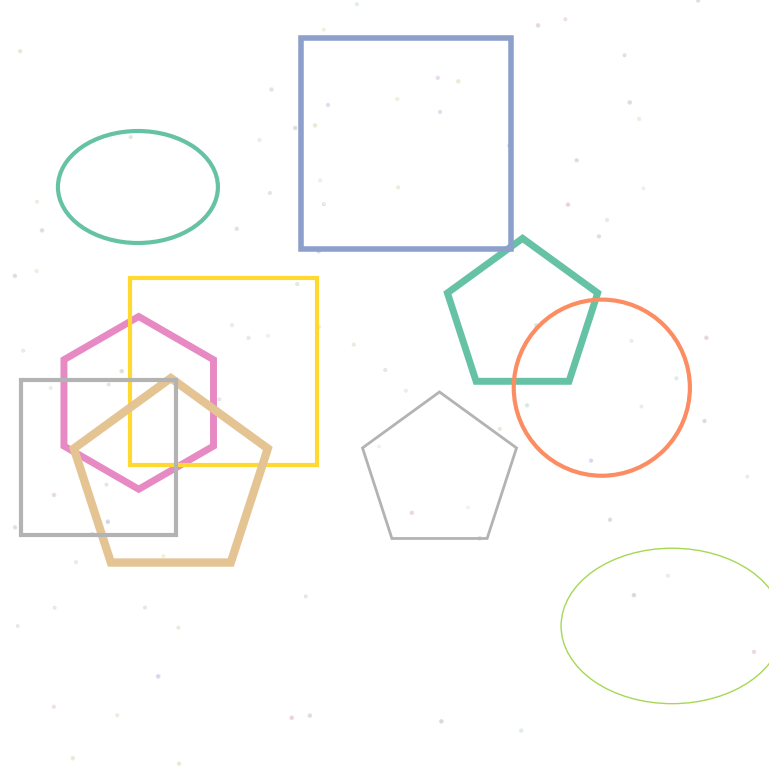[{"shape": "oval", "thickness": 1.5, "radius": 0.52, "center": [0.179, 0.757]}, {"shape": "pentagon", "thickness": 2.5, "radius": 0.51, "center": [0.679, 0.588]}, {"shape": "circle", "thickness": 1.5, "radius": 0.57, "center": [0.782, 0.497]}, {"shape": "square", "thickness": 2, "radius": 0.68, "center": [0.527, 0.814]}, {"shape": "hexagon", "thickness": 2.5, "radius": 0.56, "center": [0.18, 0.477]}, {"shape": "oval", "thickness": 0.5, "radius": 0.72, "center": [0.873, 0.187]}, {"shape": "square", "thickness": 1.5, "radius": 0.61, "center": [0.29, 0.518]}, {"shape": "pentagon", "thickness": 3, "radius": 0.66, "center": [0.222, 0.377]}, {"shape": "pentagon", "thickness": 1, "radius": 0.53, "center": [0.571, 0.386]}, {"shape": "square", "thickness": 1.5, "radius": 0.5, "center": [0.128, 0.406]}]